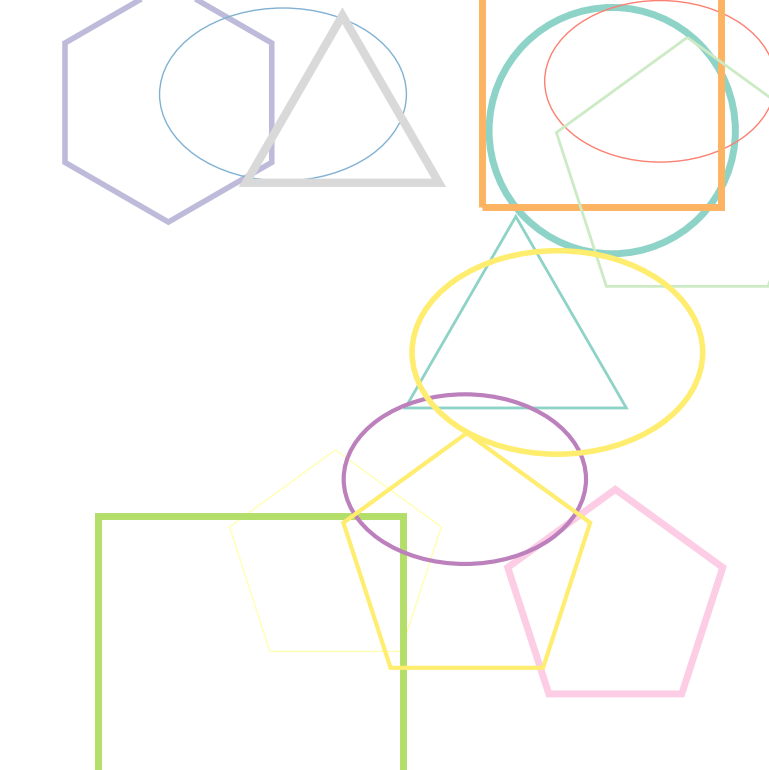[{"shape": "triangle", "thickness": 1, "radius": 0.83, "center": [0.67, 0.553]}, {"shape": "circle", "thickness": 2.5, "radius": 0.8, "center": [0.795, 0.83]}, {"shape": "pentagon", "thickness": 0.5, "radius": 0.72, "center": [0.436, 0.271]}, {"shape": "hexagon", "thickness": 2, "radius": 0.78, "center": [0.219, 0.867]}, {"shape": "oval", "thickness": 0.5, "radius": 0.75, "center": [0.857, 0.894]}, {"shape": "oval", "thickness": 0.5, "radius": 0.8, "center": [0.368, 0.877]}, {"shape": "square", "thickness": 2.5, "radius": 0.78, "center": [0.781, 0.886]}, {"shape": "square", "thickness": 2.5, "radius": 0.99, "center": [0.326, 0.132]}, {"shape": "pentagon", "thickness": 2.5, "radius": 0.73, "center": [0.799, 0.218]}, {"shape": "triangle", "thickness": 3, "radius": 0.72, "center": [0.445, 0.835]}, {"shape": "oval", "thickness": 1.5, "radius": 0.79, "center": [0.604, 0.378]}, {"shape": "pentagon", "thickness": 1, "radius": 0.89, "center": [0.893, 0.773]}, {"shape": "oval", "thickness": 2, "radius": 0.94, "center": [0.724, 0.542]}, {"shape": "pentagon", "thickness": 1.5, "radius": 0.84, "center": [0.606, 0.269]}]